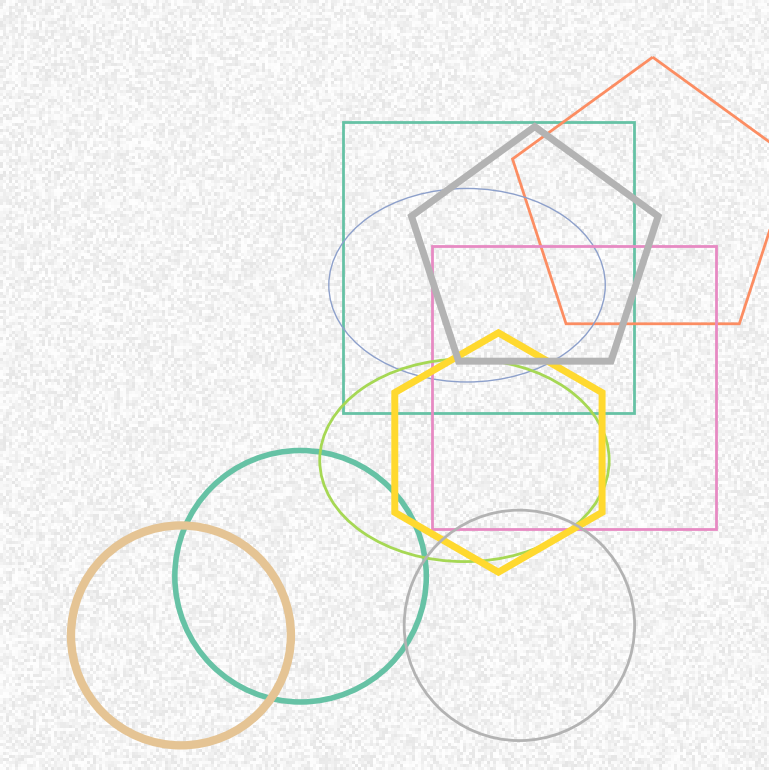[{"shape": "square", "thickness": 1, "radius": 0.94, "center": [0.634, 0.653]}, {"shape": "circle", "thickness": 2, "radius": 0.82, "center": [0.39, 0.252]}, {"shape": "pentagon", "thickness": 1, "radius": 0.96, "center": [0.848, 0.734]}, {"shape": "oval", "thickness": 0.5, "radius": 0.9, "center": [0.607, 0.63]}, {"shape": "square", "thickness": 1, "radius": 0.92, "center": [0.745, 0.497]}, {"shape": "oval", "thickness": 1, "radius": 0.94, "center": [0.603, 0.402]}, {"shape": "hexagon", "thickness": 2.5, "radius": 0.78, "center": [0.647, 0.412]}, {"shape": "circle", "thickness": 3, "radius": 0.71, "center": [0.235, 0.175]}, {"shape": "circle", "thickness": 1, "radius": 0.75, "center": [0.675, 0.188]}, {"shape": "pentagon", "thickness": 2.5, "radius": 0.84, "center": [0.695, 0.667]}]